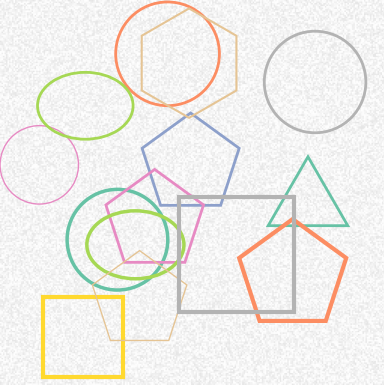[{"shape": "circle", "thickness": 2.5, "radius": 0.65, "center": [0.305, 0.377]}, {"shape": "triangle", "thickness": 2, "radius": 0.6, "center": [0.8, 0.473]}, {"shape": "pentagon", "thickness": 3, "radius": 0.73, "center": [0.76, 0.285]}, {"shape": "circle", "thickness": 2, "radius": 0.67, "center": [0.435, 0.86]}, {"shape": "pentagon", "thickness": 2, "radius": 0.66, "center": [0.495, 0.574]}, {"shape": "circle", "thickness": 1, "radius": 0.51, "center": [0.102, 0.572]}, {"shape": "pentagon", "thickness": 2, "radius": 0.67, "center": [0.402, 0.427]}, {"shape": "oval", "thickness": 2.5, "radius": 0.63, "center": [0.352, 0.364]}, {"shape": "oval", "thickness": 2, "radius": 0.62, "center": [0.222, 0.725]}, {"shape": "square", "thickness": 3, "radius": 0.52, "center": [0.215, 0.124]}, {"shape": "pentagon", "thickness": 1, "radius": 0.64, "center": [0.363, 0.22]}, {"shape": "hexagon", "thickness": 1.5, "radius": 0.71, "center": [0.491, 0.836]}, {"shape": "circle", "thickness": 2, "radius": 0.66, "center": [0.818, 0.787]}, {"shape": "square", "thickness": 3, "radius": 0.75, "center": [0.615, 0.339]}]